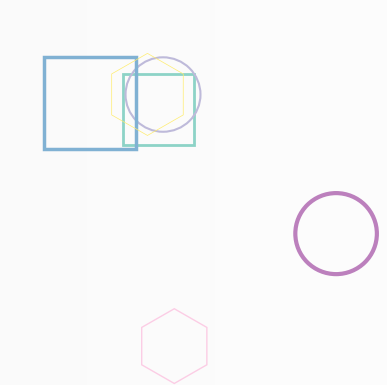[{"shape": "square", "thickness": 2, "radius": 0.46, "center": [0.409, 0.715]}, {"shape": "circle", "thickness": 1.5, "radius": 0.48, "center": [0.421, 0.754]}, {"shape": "square", "thickness": 2.5, "radius": 0.59, "center": [0.232, 0.733]}, {"shape": "hexagon", "thickness": 1, "radius": 0.49, "center": [0.45, 0.101]}, {"shape": "circle", "thickness": 3, "radius": 0.53, "center": [0.867, 0.393]}, {"shape": "hexagon", "thickness": 0.5, "radius": 0.53, "center": [0.381, 0.755]}]